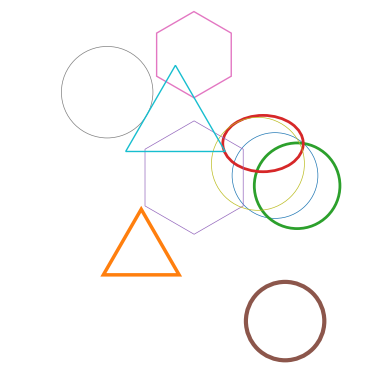[{"shape": "circle", "thickness": 0.5, "radius": 0.56, "center": [0.714, 0.544]}, {"shape": "triangle", "thickness": 2.5, "radius": 0.57, "center": [0.367, 0.343]}, {"shape": "circle", "thickness": 2, "radius": 0.56, "center": [0.772, 0.517]}, {"shape": "oval", "thickness": 2, "radius": 0.52, "center": [0.683, 0.627]}, {"shape": "hexagon", "thickness": 0.5, "radius": 0.74, "center": [0.504, 0.539]}, {"shape": "circle", "thickness": 3, "radius": 0.51, "center": [0.741, 0.166]}, {"shape": "hexagon", "thickness": 1, "radius": 0.56, "center": [0.504, 0.858]}, {"shape": "circle", "thickness": 0.5, "radius": 0.59, "center": [0.278, 0.761]}, {"shape": "circle", "thickness": 0.5, "radius": 0.6, "center": [0.67, 0.574]}, {"shape": "triangle", "thickness": 1, "radius": 0.75, "center": [0.456, 0.681]}]